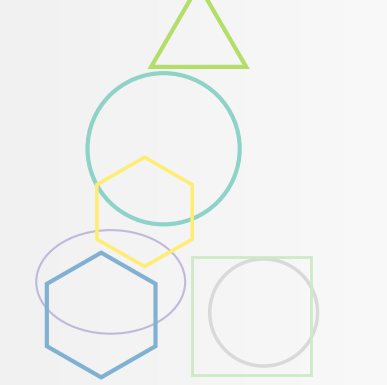[{"shape": "circle", "thickness": 3, "radius": 0.98, "center": [0.422, 0.614]}, {"shape": "oval", "thickness": 1.5, "radius": 0.96, "center": [0.286, 0.268]}, {"shape": "hexagon", "thickness": 3, "radius": 0.81, "center": [0.261, 0.182]}, {"shape": "triangle", "thickness": 3, "radius": 0.71, "center": [0.513, 0.897]}, {"shape": "circle", "thickness": 2.5, "radius": 0.7, "center": [0.68, 0.188]}, {"shape": "square", "thickness": 2, "radius": 0.77, "center": [0.65, 0.18]}, {"shape": "hexagon", "thickness": 2.5, "radius": 0.71, "center": [0.373, 0.45]}]